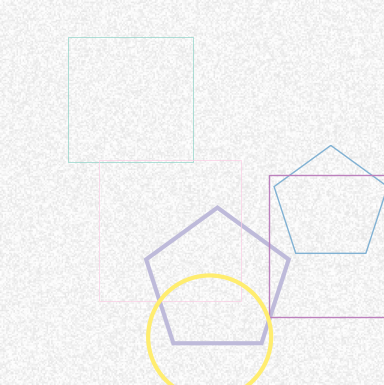[{"shape": "square", "thickness": 0.5, "radius": 0.81, "center": [0.338, 0.741]}, {"shape": "pentagon", "thickness": 3, "radius": 0.97, "center": [0.565, 0.266]}, {"shape": "pentagon", "thickness": 1, "radius": 0.77, "center": [0.859, 0.467]}, {"shape": "square", "thickness": 0.5, "radius": 0.92, "center": [0.441, 0.401]}, {"shape": "square", "thickness": 1, "radius": 0.92, "center": [0.882, 0.361]}, {"shape": "circle", "thickness": 3, "radius": 0.8, "center": [0.545, 0.125]}]